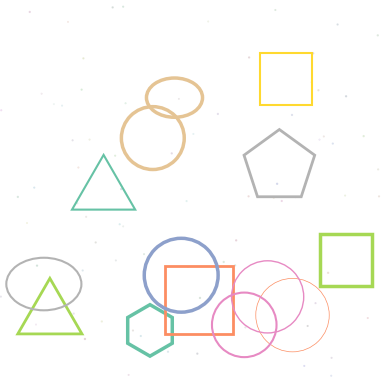[{"shape": "triangle", "thickness": 1.5, "radius": 0.47, "center": [0.269, 0.503]}, {"shape": "hexagon", "thickness": 2.5, "radius": 0.33, "center": [0.39, 0.142]}, {"shape": "circle", "thickness": 0.5, "radius": 0.48, "center": [0.76, 0.181]}, {"shape": "square", "thickness": 2, "radius": 0.44, "center": [0.517, 0.22]}, {"shape": "circle", "thickness": 2.5, "radius": 0.48, "center": [0.471, 0.285]}, {"shape": "circle", "thickness": 1.5, "radius": 0.42, "center": [0.634, 0.156]}, {"shape": "circle", "thickness": 1, "radius": 0.47, "center": [0.695, 0.229]}, {"shape": "triangle", "thickness": 2, "radius": 0.48, "center": [0.13, 0.181]}, {"shape": "square", "thickness": 2.5, "radius": 0.34, "center": [0.899, 0.324]}, {"shape": "square", "thickness": 1.5, "radius": 0.34, "center": [0.743, 0.795]}, {"shape": "circle", "thickness": 2.5, "radius": 0.41, "center": [0.397, 0.641]}, {"shape": "oval", "thickness": 2.5, "radius": 0.36, "center": [0.453, 0.746]}, {"shape": "oval", "thickness": 1.5, "radius": 0.49, "center": [0.114, 0.262]}, {"shape": "pentagon", "thickness": 2, "radius": 0.48, "center": [0.726, 0.567]}]